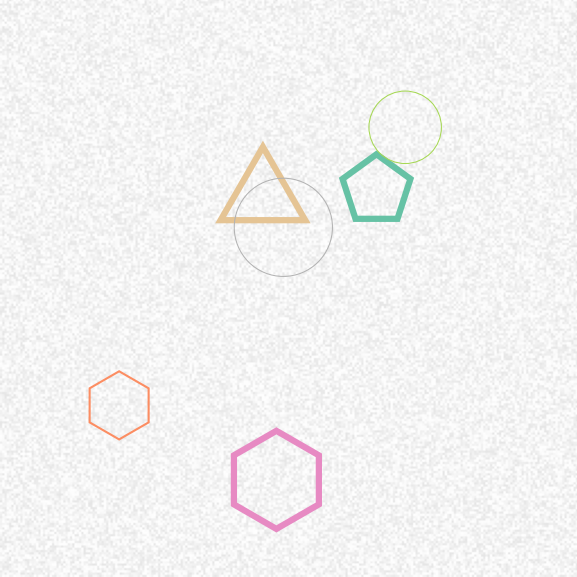[{"shape": "pentagon", "thickness": 3, "radius": 0.31, "center": [0.652, 0.67]}, {"shape": "hexagon", "thickness": 1, "radius": 0.29, "center": [0.206, 0.297]}, {"shape": "hexagon", "thickness": 3, "radius": 0.42, "center": [0.479, 0.168]}, {"shape": "circle", "thickness": 0.5, "radius": 0.31, "center": [0.702, 0.779]}, {"shape": "triangle", "thickness": 3, "radius": 0.42, "center": [0.455, 0.66]}, {"shape": "circle", "thickness": 0.5, "radius": 0.43, "center": [0.491, 0.605]}]